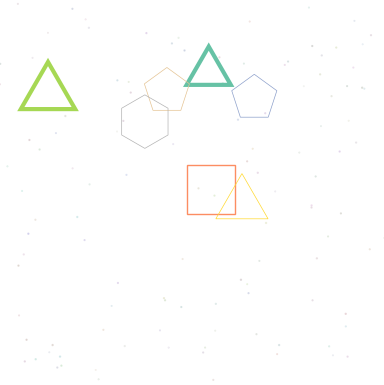[{"shape": "triangle", "thickness": 3, "radius": 0.33, "center": [0.542, 0.813]}, {"shape": "square", "thickness": 1, "radius": 0.31, "center": [0.548, 0.508]}, {"shape": "pentagon", "thickness": 0.5, "radius": 0.31, "center": [0.661, 0.745]}, {"shape": "triangle", "thickness": 3, "radius": 0.41, "center": [0.125, 0.757]}, {"shape": "triangle", "thickness": 0.5, "radius": 0.39, "center": [0.628, 0.471]}, {"shape": "pentagon", "thickness": 0.5, "radius": 0.31, "center": [0.434, 0.763]}, {"shape": "hexagon", "thickness": 0.5, "radius": 0.35, "center": [0.376, 0.684]}]